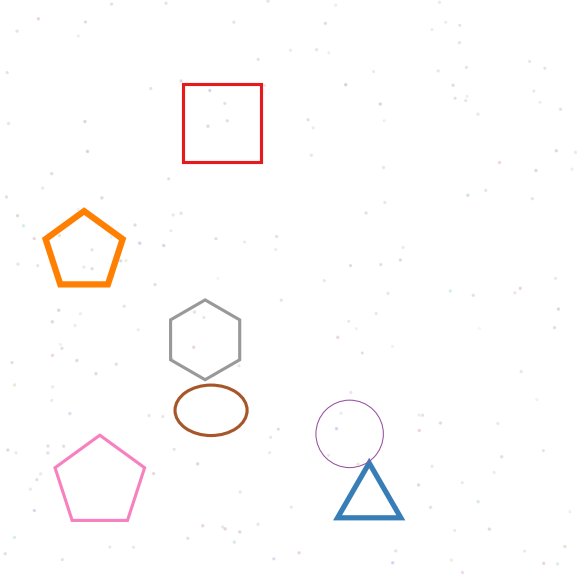[{"shape": "square", "thickness": 1.5, "radius": 0.34, "center": [0.384, 0.786]}, {"shape": "triangle", "thickness": 2.5, "radius": 0.32, "center": [0.639, 0.134]}, {"shape": "circle", "thickness": 0.5, "radius": 0.29, "center": [0.605, 0.248]}, {"shape": "pentagon", "thickness": 3, "radius": 0.35, "center": [0.146, 0.563]}, {"shape": "oval", "thickness": 1.5, "radius": 0.31, "center": [0.365, 0.289]}, {"shape": "pentagon", "thickness": 1.5, "radius": 0.41, "center": [0.173, 0.164]}, {"shape": "hexagon", "thickness": 1.5, "radius": 0.35, "center": [0.355, 0.411]}]